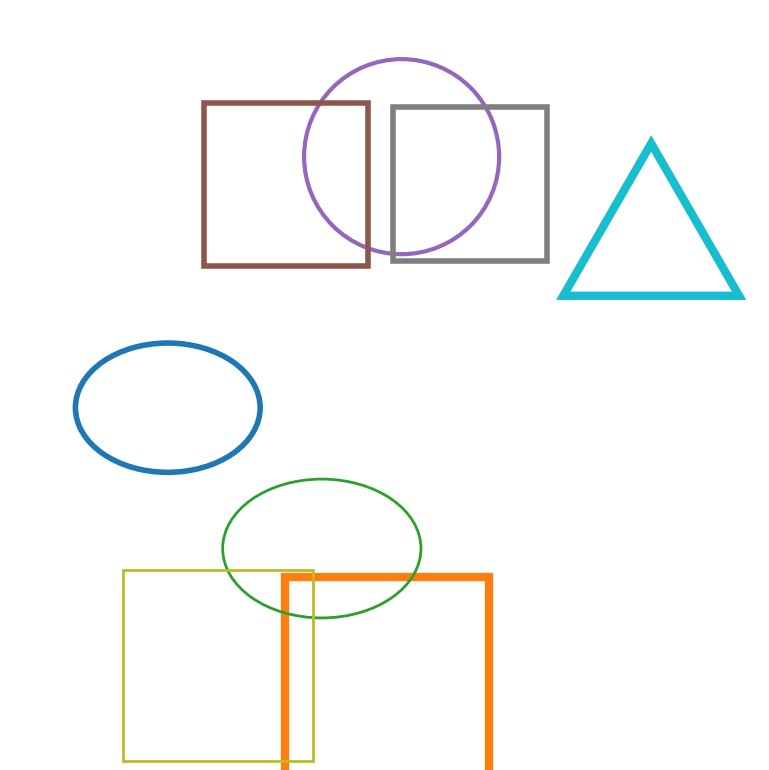[{"shape": "oval", "thickness": 2, "radius": 0.6, "center": [0.218, 0.471]}, {"shape": "square", "thickness": 3, "radius": 0.66, "center": [0.503, 0.119]}, {"shape": "oval", "thickness": 1, "radius": 0.64, "center": [0.418, 0.288]}, {"shape": "circle", "thickness": 1.5, "radius": 0.63, "center": [0.522, 0.797]}, {"shape": "square", "thickness": 2, "radius": 0.53, "center": [0.372, 0.76]}, {"shape": "square", "thickness": 2, "radius": 0.5, "center": [0.61, 0.761]}, {"shape": "square", "thickness": 1, "radius": 0.62, "center": [0.283, 0.135]}, {"shape": "triangle", "thickness": 3, "radius": 0.66, "center": [0.846, 0.682]}]